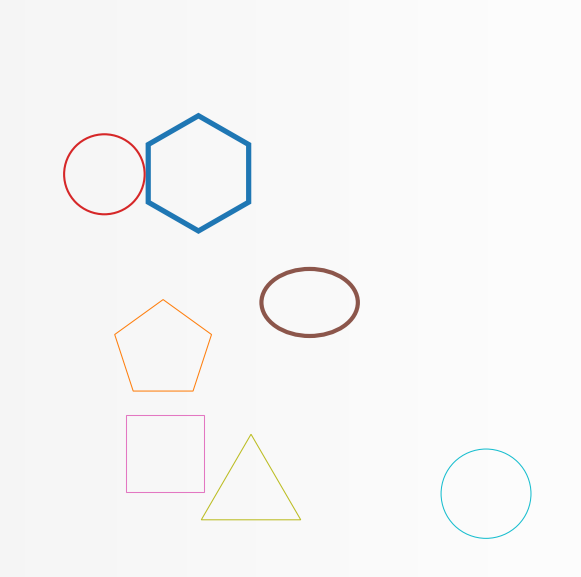[{"shape": "hexagon", "thickness": 2.5, "radius": 0.5, "center": [0.341, 0.699]}, {"shape": "pentagon", "thickness": 0.5, "radius": 0.44, "center": [0.281, 0.393]}, {"shape": "circle", "thickness": 1, "radius": 0.35, "center": [0.18, 0.697]}, {"shape": "oval", "thickness": 2, "radius": 0.41, "center": [0.533, 0.475]}, {"shape": "square", "thickness": 0.5, "radius": 0.33, "center": [0.284, 0.213]}, {"shape": "triangle", "thickness": 0.5, "radius": 0.49, "center": [0.432, 0.148]}, {"shape": "circle", "thickness": 0.5, "radius": 0.39, "center": [0.836, 0.144]}]